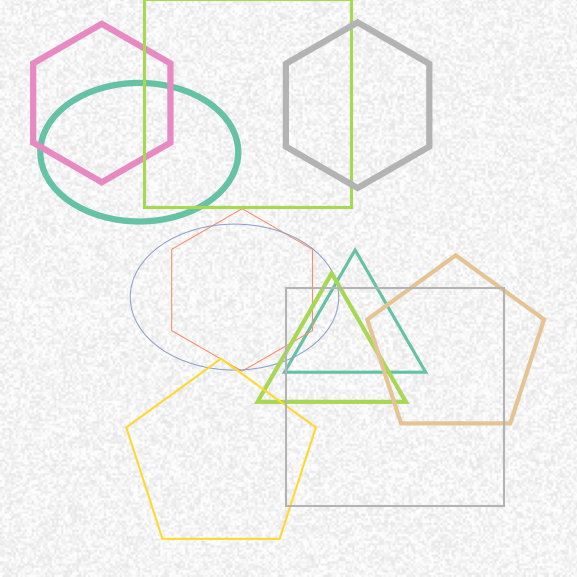[{"shape": "oval", "thickness": 3, "radius": 0.86, "center": [0.241, 0.736]}, {"shape": "triangle", "thickness": 1.5, "radius": 0.71, "center": [0.615, 0.425]}, {"shape": "hexagon", "thickness": 0.5, "radius": 0.7, "center": [0.419, 0.497]}, {"shape": "oval", "thickness": 0.5, "radius": 0.9, "center": [0.406, 0.485]}, {"shape": "hexagon", "thickness": 3, "radius": 0.69, "center": [0.176, 0.821]}, {"shape": "square", "thickness": 1.5, "radius": 0.9, "center": [0.429, 0.821]}, {"shape": "triangle", "thickness": 2, "radius": 0.74, "center": [0.574, 0.377]}, {"shape": "pentagon", "thickness": 1, "radius": 0.86, "center": [0.383, 0.206]}, {"shape": "pentagon", "thickness": 2, "radius": 0.8, "center": [0.789, 0.396]}, {"shape": "hexagon", "thickness": 3, "radius": 0.72, "center": [0.619, 0.817]}, {"shape": "square", "thickness": 1, "radius": 0.94, "center": [0.684, 0.312]}]